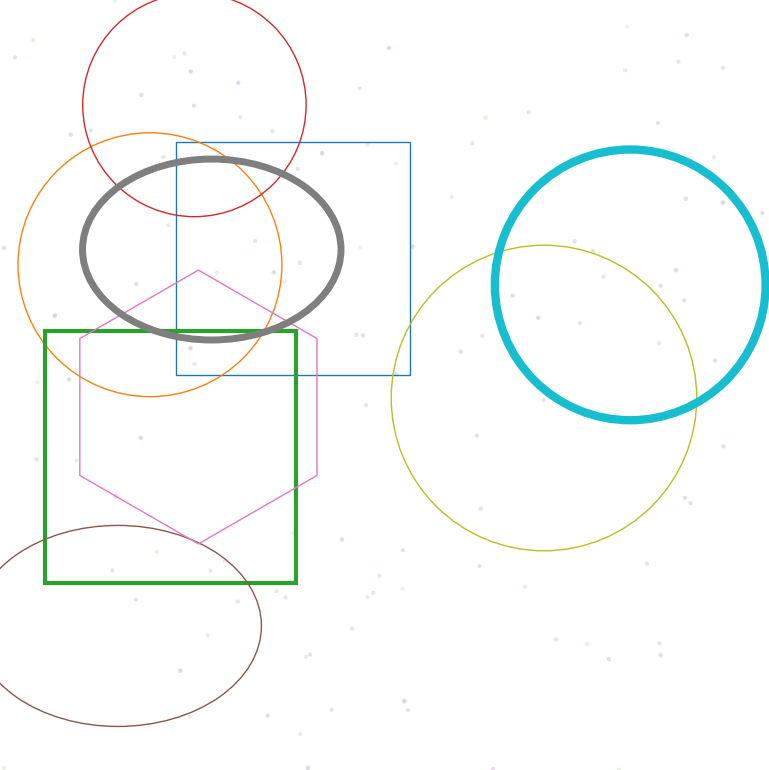[{"shape": "square", "thickness": 0.5, "radius": 0.76, "center": [0.381, 0.664]}, {"shape": "circle", "thickness": 0.5, "radius": 0.86, "center": [0.195, 0.656]}, {"shape": "square", "thickness": 1.5, "radius": 0.82, "center": [0.221, 0.407]}, {"shape": "circle", "thickness": 0.5, "radius": 0.73, "center": [0.252, 0.864]}, {"shape": "oval", "thickness": 0.5, "radius": 0.93, "center": [0.153, 0.187]}, {"shape": "hexagon", "thickness": 0.5, "radius": 0.89, "center": [0.258, 0.471]}, {"shape": "oval", "thickness": 2.5, "radius": 0.84, "center": [0.275, 0.676]}, {"shape": "circle", "thickness": 0.5, "radius": 0.99, "center": [0.706, 0.483]}, {"shape": "circle", "thickness": 3, "radius": 0.88, "center": [0.818, 0.63]}]